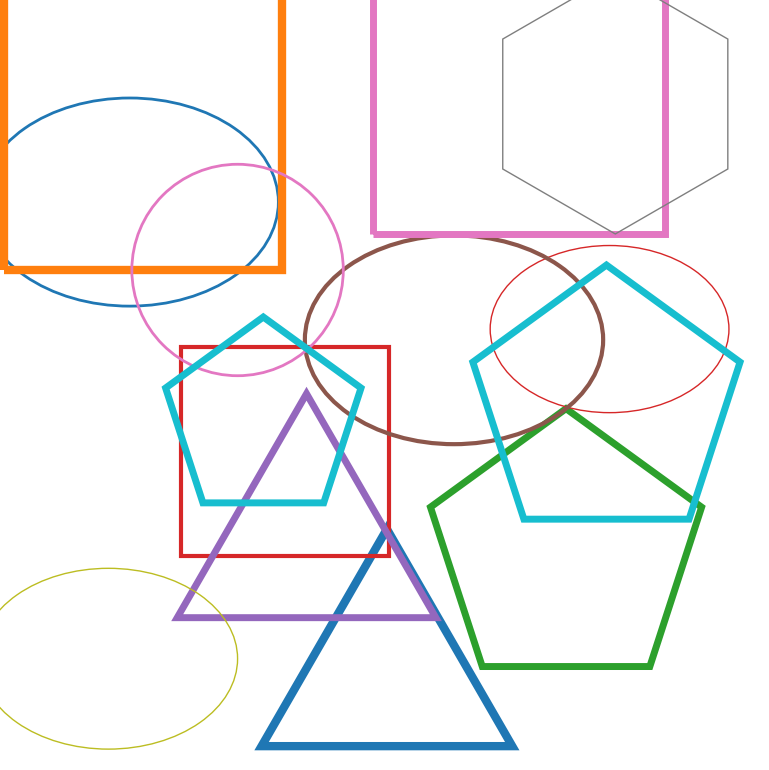[{"shape": "triangle", "thickness": 3, "radius": 0.94, "center": [0.502, 0.125]}, {"shape": "oval", "thickness": 1, "radius": 0.97, "center": [0.168, 0.738]}, {"shape": "square", "thickness": 3, "radius": 0.9, "center": [0.185, 0.829]}, {"shape": "pentagon", "thickness": 2.5, "radius": 0.93, "center": [0.735, 0.284]}, {"shape": "square", "thickness": 1.5, "radius": 0.68, "center": [0.37, 0.414]}, {"shape": "oval", "thickness": 0.5, "radius": 0.78, "center": [0.792, 0.573]}, {"shape": "triangle", "thickness": 2.5, "radius": 0.97, "center": [0.398, 0.295]}, {"shape": "oval", "thickness": 1.5, "radius": 0.97, "center": [0.59, 0.559]}, {"shape": "square", "thickness": 2.5, "radius": 0.95, "center": [0.674, 0.885]}, {"shape": "circle", "thickness": 1, "radius": 0.69, "center": [0.309, 0.649]}, {"shape": "hexagon", "thickness": 0.5, "radius": 0.84, "center": [0.799, 0.865]}, {"shape": "oval", "thickness": 0.5, "radius": 0.84, "center": [0.141, 0.145]}, {"shape": "pentagon", "thickness": 2.5, "radius": 0.67, "center": [0.342, 0.455]}, {"shape": "pentagon", "thickness": 2.5, "radius": 0.91, "center": [0.788, 0.473]}]